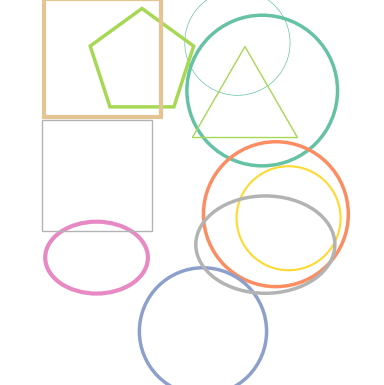[{"shape": "circle", "thickness": 0.5, "radius": 0.68, "center": [0.617, 0.889]}, {"shape": "circle", "thickness": 2.5, "radius": 0.98, "center": [0.681, 0.765]}, {"shape": "circle", "thickness": 2.5, "radius": 0.94, "center": [0.717, 0.444]}, {"shape": "circle", "thickness": 2.5, "radius": 0.83, "center": [0.527, 0.139]}, {"shape": "oval", "thickness": 3, "radius": 0.67, "center": [0.251, 0.331]}, {"shape": "pentagon", "thickness": 2.5, "radius": 0.71, "center": [0.369, 0.837]}, {"shape": "triangle", "thickness": 1, "radius": 0.79, "center": [0.636, 0.722]}, {"shape": "circle", "thickness": 1.5, "radius": 0.68, "center": [0.75, 0.433]}, {"shape": "square", "thickness": 3, "radius": 0.76, "center": [0.266, 0.85]}, {"shape": "oval", "thickness": 2.5, "radius": 0.9, "center": [0.689, 0.365]}, {"shape": "square", "thickness": 1, "radius": 0.72, "center": [0.253, 0.544]}]